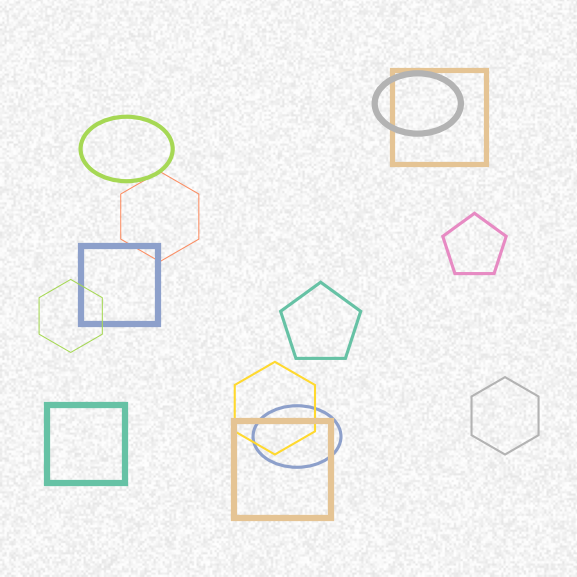[{"shape": "square", "thickness": 3, "radius": 0.34, "center": [0.149, 0.23]}, {"shape": "pentagon", "thickness": 1.5, "radius": 0.36, "center": [0.555, 0.438]}, {"shape": "hexagon", "thickness": 0.5, "radius": 0.39, "center": [0.277, 0.624]}, {"shape": "oval", "thickness": 1.5, "radius": 0.38, "center": [0.514, 0.243]}, {"shape": "square", "thickness": 3, "radius": 0.34, "center": [0.207, 0.506]}, {"shape": "pentagon", "thickness": 1.5, "radius": 0.29, "center": [0.822, 0.572]}, {"shape": "oval", "thickness": 2, "radius": 0.4, "center": [0.219, 0.741]}, {"shape": "hexagon", "thickness": 0.5, "radius": 0.32, "center": [0.122, 0.452]}, {"shape": "hexagon", "thickness": 1, "radius": 0.4, "center": [0.476, 0.292]}, {"shape": "square", "thickness": 2.5, "radius": 0.41, "center": [0.76, 0.797]}, {"shape": "square", "thickness": 3, "radius": 0.42, "center": [0.49, 0.187]}, {"shape": "oval", "thickness": 3, "radius": 0.37, "center": [0.723, 0.82]}, {"shape": "hexagon", "thickness": 1, "radius": 0.34, "center": [0.875, 0.279]}]